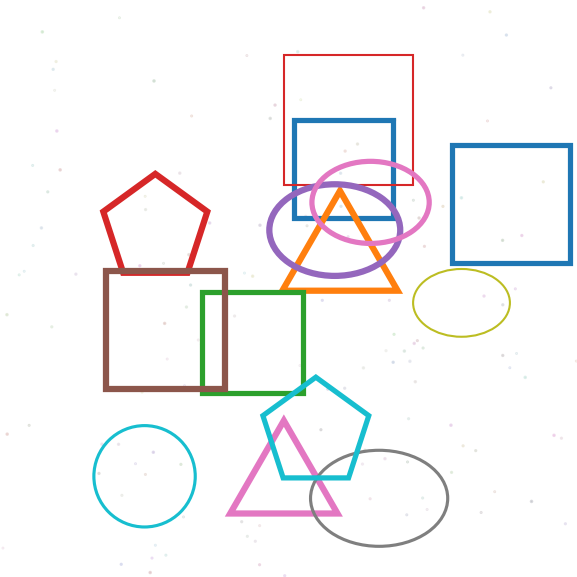[{"shape": "square", "thickness": 2.5, "radius": 0.43, "center": [0.595, 0.707]}, {"shape": "square", "thickness": 2.5, "radius": 0.51, "center": [0.885, 0.646]}, {"shape": "triangle", "thickness": 3, "radius": 0.58, "center": [0.589, 0.553]}, {"shape": "square", "thickness": 2.5, "radius": 0.44, "center": [0.437, 0.406]}, {"shape": "pentagon", "thickness": 3, "radius": 0.47, "center": [0.269, 0.603]}, {"shape": "square", "thickness": 1, "radius": 0.56, "center": [0.603, 0.791]}, {"shape": "oval", "thickness": 3, "radius": 0.57, "center": [0.58, 0.601]}, {"shape": "square", "thickness": 3, "radius": 0.51, "center": [0.287, 0.428]}, {"shape": "oval", "thickness": 2.5, "radius": 0.51, "center": [0.642, 0.649]}, {"shape": "triangle", "thickness": 3, "radius": 0.54, "center": [0.492, 0.164]}, {"shape": "oval", "thickness": 1.5, "radius": 0.59, "center": [0.656, 0.136]}, {"shape": "oval", "thickness": 1, "radius": 0.42, "center": [0.799, 0.475]}, {"shape": "pentagon", "thickness": 2.5, "radius": 0.48, "center": [0.547, 0.25]}, {"shape": "circle", "thickness": 1.5, "radius": 0.44, "center": [0.25, 0.174]}]